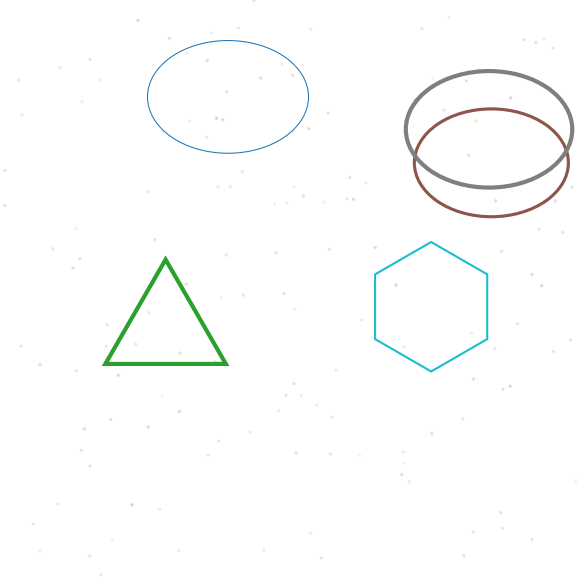[{"shape": "oval", "thickness": 0.5, "radius": 0.7, "center": [0.395, 0.831]}, {"shape": "triangle", "thickness": 2, "radius": 0.6, "center": [0.287, 0.429]}, {"shape": "oval", "thickness": 1.5, "radius": 0.67, "center": [0.851, 0.717]}, {"shape": "oval", "thickness": 2, "radius": 0.72, "center": [0.847, 0.775]}, {"shape": "hexagon", "thickness": 1, "radius": 0.56, "center": [0.747, 0.468]}]